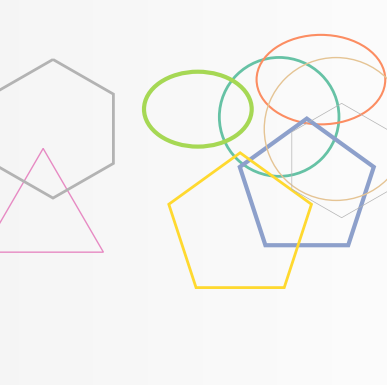[{"shape": "circle", "thickness": 2, "radius": 0.77, "center": [0.72, 0.696]}, {"shape": "oval", "thickness": 1.5, "radius": 0.83, "center": [0.828, 0.793]}, {"shape": "pentagon", "thickness": 3, "radius": 0.91, "center": [0.792, 0.51]}, {"shape": "triangle", "thickness": 1, "radius": 0.9, "center": [0.111, 0.435]}, {"shape": "oval", "thickness": 3, "radius": 0.69, "center": [0.511, 0.716]}, {"shape": "pentagon", "thickness": 2, "radius": 0.97, "center": [0.62, 0.41]}, {"shape": "circle", "thickness": 1, "radius": 0.93, "center": [0.867, 0.665]}, {"shape": "hexagon", "thickness": 2, "radius": 0.9, "center": [0.137, 0.666]}, {"shape": "hexagon", "thickness": 0.5, "radius": 0.74, "center": [0.882, 0.583]}]